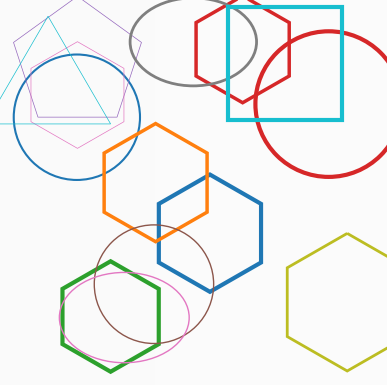[{"shape": "circle", "thickness": 1.5, "radius": 0.81, "center": [0.198, 0.695]}, {"shape": "hexagon", "thickness": 3, "radius": 0.76, "center": [0.542, 0.394]}, {"shape": "hexagon", "thickness": 2.5, "radius": 0.77, "center": [0.402, 0.526]}, {"shape": "hexagon", "thickness": 3, "radius": 0.72, "center": [0.285, 0.178]}, {"shape": "circle", "thickness": 3, "radius": 0.95, "center": [0.848, 0.73]}, {"shape": "hexagon", "thickness": 2.5, "radius": 0.69, "center": [0.626, 0.872]}, {"shape": "pentagon", "thickness": 0.5, "radius": 0.87, "center": [0.2, 0.836]}, {"shape": "circle", "thickness": 1, "radius": 0.77, "center": [0.397, 0.262]}, {"shape": "oval", "thickness": 1, "radius": 0.84, "center": [0.321, 0.175]}, {"shape": "hexagon", "thickness": 0.5, "radius": 0.69, "center": [0.2, 0.753]}, {"shape": "oval", "thickness": 2, "radius": 0.82, "center": [0.499, 0.891]}, {"shape": "hexagon", "thickness": 2, "radius": 0.89, "center": [0.896, 0.215]}, {"shape": "square", "thickness": 3, "radius": 0.73, "center": [0.736, 0.835]}, {"shape": "triangle", "thickness": 0.5, "radius": 0.93, "center": [0.124, 0.771]}]